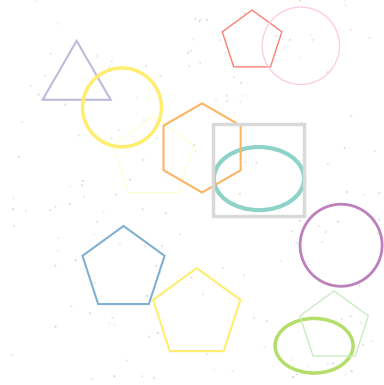[{"shape": "oval", "thickness": 3, "radius": 0.59, "center": [0.673, 0.536]}, {"shape": "pentagon", "thickness": 0.5, "radius": 0.55, "center": [0.398, 0.589]}, {"shape": "triangle", "thickness": 1.5, "radius": 0.51, "center": [0.199, 0.792]}, {"shape": "pentagon", "thickness": 1, "radius": 0.41, "center": [0.655, 0.892]}, {"shape": "pentagon", "thickness": 1.5, "radius": 0.56, "center": [0.321, 0.301]}, {"shape": "hexagon", "thickness": 1.5, "radius": 0.58, "center": [0.525, 0.616]}, {"shape": "oval", "thickness": 2.5, "radius": 0.51, "center": [0.816, 0.102]}, {"shape": "circle", "thickness": 1, "radius": 0.5, "center": [0.781, 0.881]}, {"shape": "square", "thickness": 2.5, "radius": 0.59, "center": [0.673, 0.558]}, {"shape": "circle", "thickness": 2, "radius": 0.53, "center": [0.886, 0.363]}, {"shape": "pentagon", "thickness": 1, "radius": 0.47, "center": [0.868, 0.151]}, {"shape": "circle", "thickness": 2.5, "radius": 0.51, "center": [0.317, 0.721]}, {"shape": "pentagon", "thickness": 1.5, "radius": 0.6, "center": [0.511, 0.184]}]